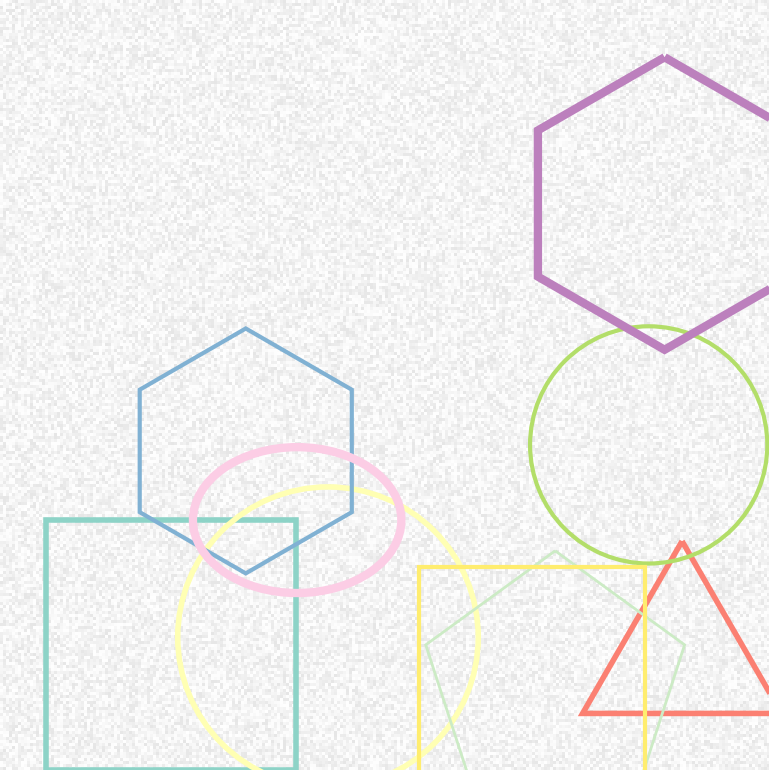[{"shape": "square", "thickness": 2, "radius": 0.81, "center": [0.222, 0.162]}, {"shape": "circle", "thickness": 2, "radius": 0.98, "center": [0.426, 0.172]}, {"shape": "triangle", "thickness": 2, "radius": 0.75, "center": [0.886, 0.148]}, {"shape": "hexagon", "thickness": 1.5, "radius": 0.8, "center": [0.319, 0.414]}, {"shape": "circle", "thickness": 1.5, "radius": 0.77, "center": [0.842, 0.422]}, {"shape": "oval", "thickness": 3, "radius": 0.68, "center": [0.386, 0.325]}, {"shape": "hexagon", "thickness": 3, "radius": 0.95, "center": [0.863, 0.736]}, {"shape": "pentagon", "thickness": 1, "radius": 0.88, "center": [0.721, 0.108]}, {"shape": "square", "thickness": 1.5, "radius": 0.74, "center": [0.691, 0.116]}]